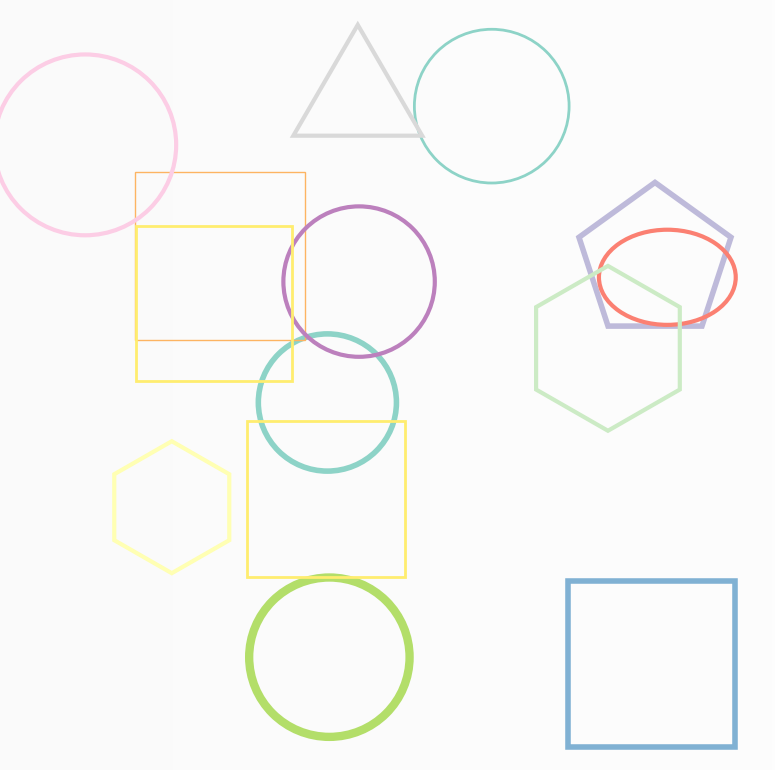[{"shape": "circle", "thickness": 2, "radius": 0.45, "center": [0.422, 0.477]}, {"shape": "circle", "thickness": 1, "radius": 0.5, "center": [0.635, 0.862]}, {"shape": "hexagon", "thickness": 1.5, "radius": 0.43, "center": [0.222, 0.341]}, {"shape": "pentagon", "thickness": 2, "radius": 0.52, "center": [0.845, 0.66]}, {"shape": "oval", "thickness": 1.5, "radius": 0.44, "center": [0.861, 0.64]}, {"shape": "square", "thickness": 2, "radius": 0.54, "center": [0.841, 0.137]}, {"shape": "square", "thickness": 0.5, "radius": 0.55, "center": [0.284, 0.668]}, {"shape": "circle", "thickness": 3, "radius": 0.52, "center": [0.425, 0.147]}, {"shape": "circle", "thickness": 1.5, "radius": 0.59, "center": [0.11, 0.812]}, {"shape": "triangle", "thickness": 1.5, "radius": 0.48, "center": [0.462, 0.872]}, {"shape": "circle", "thickness": 1.5, "radius": 0.49, "center": [0.463, 0.634]}, {"shape": "hexagon", "thickness": 1.5, "radius": 0.54, "center": [0.784, 0.548]}, {"shape": "square", "thickness": 1, "radius": 0.5, "center": [0.276, 0.606]}, {"shape": "square", "thickness": 1, "radius": 0.51, "center": [0.421, 0.352]}]